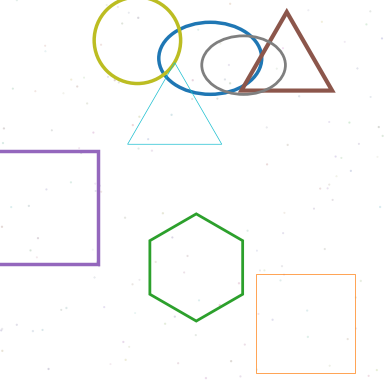[{"shape": "oval", "thickness": 2.5, "radius": 0.67, "center": [0.546, 0.849]}, {"shape": "square", "thickness": 0.5, "radius": 0.64, "center": [0.794, 0.16]}, {"shape": "hexagon", "thickness": 2, "radius": 0.7, "center": [0.51, 0.305]}, {"shape": "square", "thickness": 2.5, "radius": 0.73, "center": [0.109, 0.46]}, {"shape": "triangle", "thickness": 3, "radius": 0.68, "center": [0.745, 0.833]}, {"shape": "oval", "thickness": 2, "radius": 0.54, "center": [0.633, 0.831]}, {"shape": "circle", "thickness": 2.5, "radius": 0.56, "center": [0.357, 0.895]}, {"shape": "triangle", "thickness": 0.5, "radius": 0.71, "center": [0.454, 0.696]}]